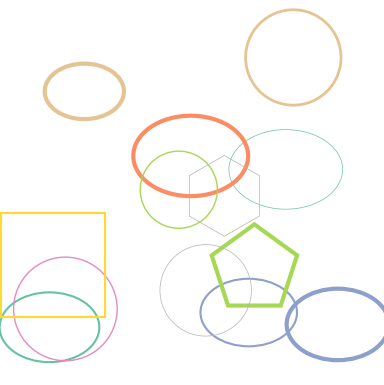[{"shape": "oval", "thickness": 0.5, "radius": 0.74, "center": [0.742, 0.56]}, {"shape": "oval", "thickness": 1.5, "radius": 0.65, "center": [0.129, 0.15]}, {"shape": "oval", "thickness": 3, "radius": 0.75, "center": [0.495, 0.595]}, {"shape": "oval", "thickness": 3, "radius": 0.66, "center": [0.877, 0.157]}, {"shape": "oval", "thickness": 1.5, "radius": 0.63, "center": [0.646, 0.188]}, {"shape": "circle", "thickness": 1, "radius": 0.67, "center": [0.17, 0.198]}, {"shape": "circle", "thickness": 1, "radius": 0.5, "center": [0.464, 0.507]}, {"shape": "pentagon", "thickness": 3, "radius": 0.58, "center": [0.661, 0.301]}, {"shape": "square", "thickness": 1.5, "radius": 0.67, "center": [0.138, 0.311]}, {"shape": "circle", "thickness": 2, "radius": 0.62, "center": [0.762, 0.851]}, {"shape": "oval", "thickness": 3, "radius": 0.51, "center": [0.219, 0.763]}, {"shape": "circle", "thickness": 0.5, "radius": 0.59, "center": [0.534, 0.246]}, {"shape": "hexagon", "thickness": 0.5, "radius": 0.53, "center": [0.583, 0.491]}]